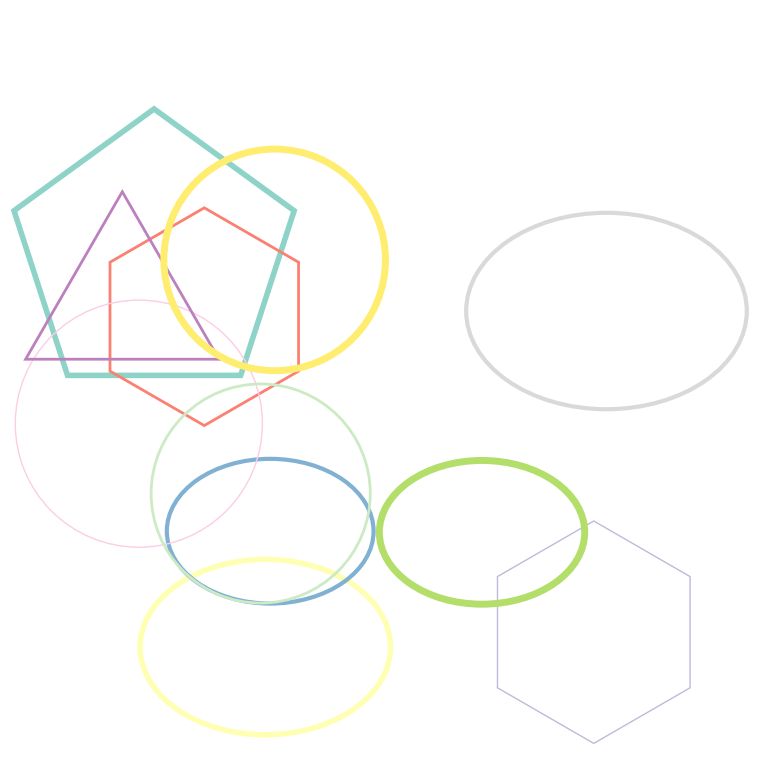[{"shape": "pentagon", "thickness": 2, "radius": 0.96, "center": [0.2, 0.667]}, {"shape": "oval", "thickness": 2, "radius": 0.81, "center": [0.345, 0.16]}, {"shape": "hexagon", "thickness": 0.5, "radius": 0.72, "center": [0.771, 0.179]}, {"shape": "hexagon", "thickness": 1, "radius": 0.71, "center": [0.265, 0.589]}, {"shape": "oval", "thickness": 1.5, "radius": 0.67, "center": [0.351, 0.31]}, {"shape": "oval", "thickness": 2.5, "radius": 0.67, "center": [0.626, 0.309]}, {"shape": "circle", "thickness": 0.5, "radius": 0.8, "center": [0.18, 0.45]}, {"shape": "oval", "thickness": 1.5, "radius": 0.91, "center": [0.788, 0.596]}, {"shape": "triangle", "thickness": 1, "radius": 0.72, "center": [0.159, 0.606]}, {"shape": "circle", "thickness": 1, "radius": 0.71, "center": [0.339, 0.359]}, {"shape": "circle", "thickness": 2.5, "radius": 0.72, "center": [0.357, 0.662]}]